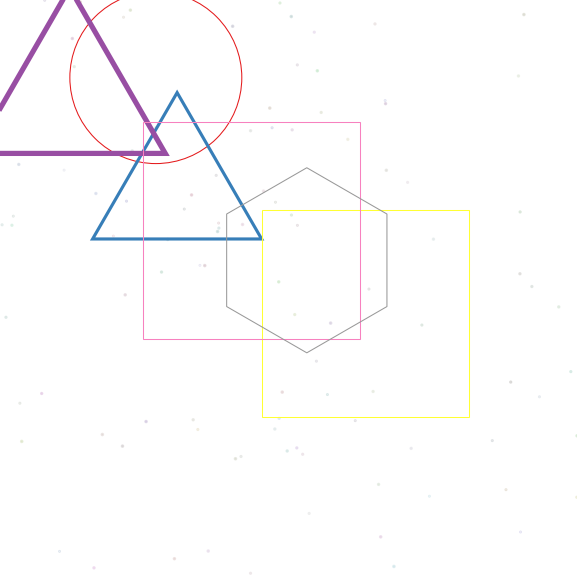[{"shape": "circle", "thickness": 0.5, "radius": 0.74, "center": [0.27, 0.865]}, {"shape": "triangle", "thickness": 1.5, "radius": 0.84, "center": [0.307, 0.67]}, {"shape": "triangle", "thickness": 2.5, "radius": 0.96, "center": [0.121, 0.829]}, {"shape": "square", "thickness": 0.5, "radius": 0.9, "center": [0.632, 0.456]}, {"shape": "square", "thickness": 0.5, "radius": 0.94, "center": [0.435, 0.6]}, {"shape": "hexagon", "thickness": 0.5, "radius": 0.8, "center": [0.531, 0.548]}]